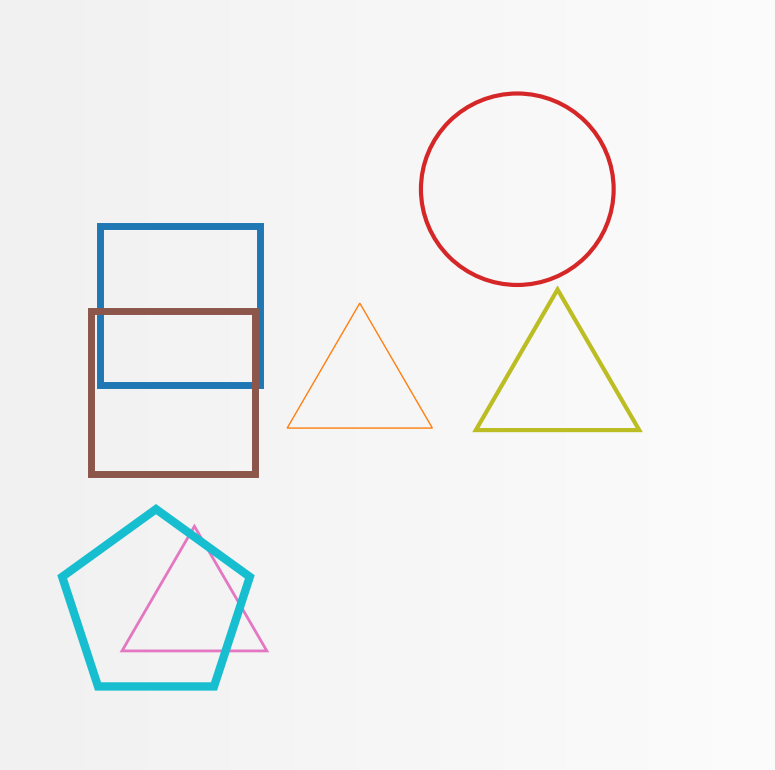[{"shape": "square", "thickness": 2.5, "radius": 0.52, "center": [0.233, 0.603]}, {"shape": "triangle", "thickness": 0.5, "radius": 0.54, "center": [0.464, 0.498]}, {"shape": "circle", "thickness": 1.5, "radius": 0.62, "center": [0.667, 0.754]}, {"shape": "square", "thickness": 2.5, "radius": 0.53, "center": [0.224, 0.49]}, {"shape": "triangle", "thickness": 1, "radius": 0.54, "center": [0.251, 0.209]}, {"shape": "triangle", "thickness": 1.5, "radius": 0.61, "center": [0.719, 0.502]}, {"shape": "pentagon", "thickness": 3, "radius": 0.64, "center": [0.201, 0.211]}]